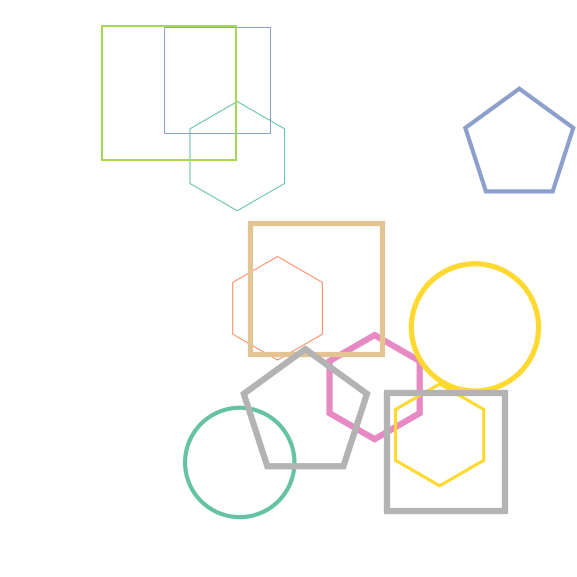[{"shape": "circle", "thickness": 2, "radius": 0.47, "center": [0.415, 0.198]}, {"shape": "hexagon", "thickness": 0.5, "radius": 0.47, "center": [0.411, 0.729]}, {"shape": "hexagon", "thickness": 0.5, "radius": 0.45, "center": [0.481, 0.465]}, {"shape": "pentagon", "thickness": 2, "radius": 0.49, "center": [0.899, 0.747]}, {"shape": "square", "thickness": 0.5, "radius": 0.46, "center": [0.376, 0.861]}, {"shape": "hexagon", "thickness": 3, "radius": 0.45, "center": [0.649, 0.329]}, {"shape": "square", "thickness": 1, "radius": 0.58, "center": [0.292, 0.838]}, {"shape": "circle", "thickness": 2.5, "radius": 0.55, "center": [0.822, 0.432]}, {"shape": "hexagon", "thickness": 1.5, "radius": 0.44, "center": [0.761, 0.246]}, {"shape": "square", "thickness": 2.5, "radius": 0.57, "center": [0.547, 0.5]}, {"shape": "square", "thickness": 3, "radius": 0.51, "center": [0.773, 0.217]}, {"shape": "pentagon", "thickness": 3, "radius": 0.56, "center": [0.529, 0.283]}]